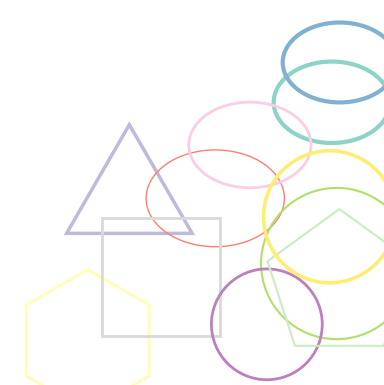[{"shape": "oval", "thickness": 3, "radius": 0.76, "center": [0.862, 0.734]}, {"shape": "hexagon", "thickness": 2, "radius": 0.92, "center": [0.227, 0.116]}, {"shape": "triangle", "thickness": 2.5, "radius": 0.94, "center": [0.336, 0.488]}, {"shape": "oval", "thickness": 1, "radius": 0.9, "center": [0.559, 0.485]}, {"shape": "oval", "thickness": 3, "radius": 0.74, "center": [0.883, 0.838]}, {"shape": "circle", "thickness": 1.5, "radius": 0.98, "center": [0.875, 0.315]}, {"shape": "oval", "thickness": 2, "radius": 0.79, "center": [0.649, 0.624]}, {"shape": "square", "thickness": 2, "radius": 0.76, "center": [0.418, 0.281]}, {"shape": "circle", "thickness": 2, "radius": 0.72, "center": [0.693, 0.158]}, {"shape": "pentagon", "thickness": 1.5, "radius": 0.98, "center": [0.881, 0.261]}, {"shape": "circle", "thickness": 2.5, "radius": 0.86, "center": [0.856, 0.437]}]